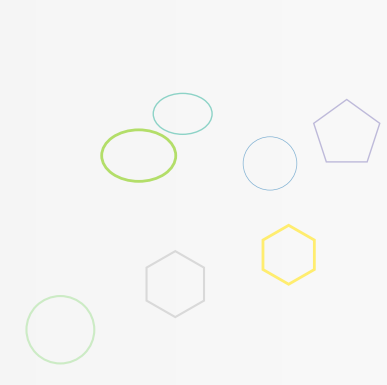[{"shape": "oval", "thickness": 1, "radius": 0.38, "center": [0.471, 0.704]}, {"shape": "pentagon", "thickness": 1, "radius": 0.45, "center": [0.895, 0.652]}, {"shape": "circle", "thickness": 0.5, "radius": 0.35, "center": [0.697, 0.575]}, {"shape": "oval", "thickness": 2, "radius": 0.48, "center": [0.358, 0.596]}, {"shape": "hexagon", "thickness": 1.5, "radius": 0.43, "center": [0.452, 0.262]}, {"shape": "circle", "thickness": 1.5, "radius": 0.44, "center": [0.156, 0.143]}, {"shape": "hexagon", "thickness": 2, "radius": 0.38, "center": [0.745, 0.338]}]